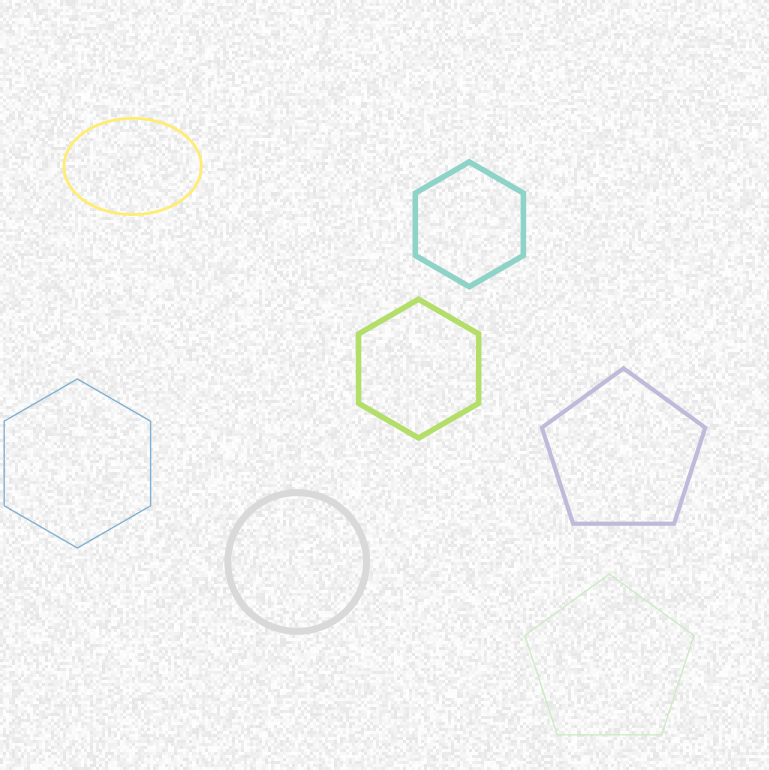[{"shape": "hexagon", "thickness": 2, "radius": 0.41, "center": [0.61, 0.709]}, {"shape": "pentagon", "thickness": 1.5, "radius": 0.56, "center": [0.81, 0.41]}, {"shape": "hexagon", "thickness": 0.5, "radius": 0.55, "center": [0.101, 0.398]}, {"shape": "hexagon", "thickness": 2, "radius": 0.45, "center": [0.544, 0.521]}, {"shape": "circle", "thickness": 2.5, "radius": 0.45, "center": [0.386, 0.27]}, {"shape": "pentagon", "thickness": 0.5, "radius": 0.58, "center": [0.791, 0.139]}, {"shape": "oval", "thickness": 1, "radius": 0.45, "center": [0.172, 0.784]}]